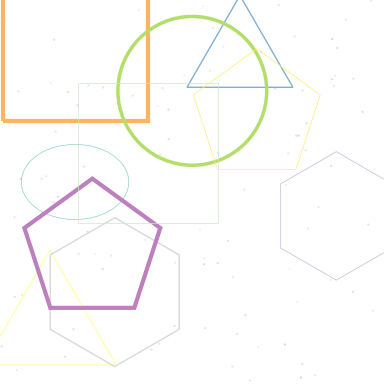[{"shape": "oval", "thickness": 0.5, "radius": 0.7, "center": [0.195, 0.527]}, {"shape": "triangle", "thickness": 1, "radius": 0.99, "center": [0.13, 0.151]}, {"shape": "hexagon", "thickness": 0.5, "radius": 0.83, "center": [0.874, 0.439]}, {"shape": "triangle", "thickness": 1, "radius": 0.79, "center": [0.623, 0.853]}, {"shape": "square", "thickness": 3, "radius": 0.95, "center": [0.197, 0.874]}, {"shape": "circle", "thickness": 2.5, "radius": 0.97, "center": [0.5, 0.764]}, {"shape": "hexagon", "thickness": 1, "radius": 0.97, "center": [0.298, 0.241]}, {"shape": "pentagon", "thickness": 3, "radius": 0.93, "center": [0.24, 0.35]}, {"shape": "square", "thickness": 0.5, "radius": 0.91, "center": [0.384, 0.603]}, {"shape": "pentagon", "thickness": 0.5, "radius": 0.87, "center": [0.667, 0.7]}]